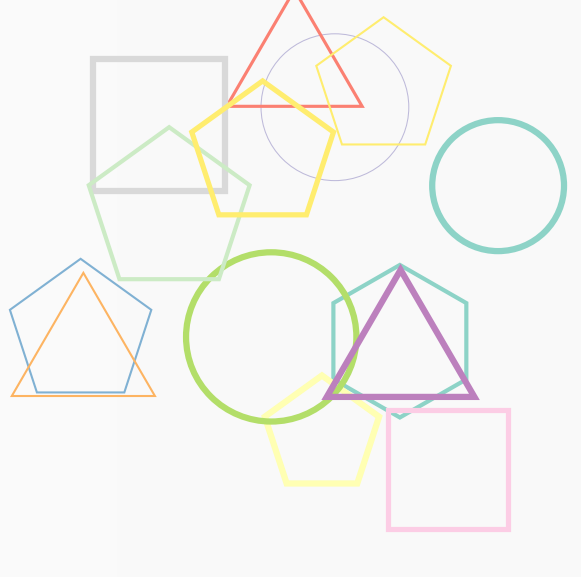[{"shape": "circle", "thickness": 3, "radius": 0.57, "center": [0.857, 0.678]}, {"shape": "hexagon", "thickness": 2, "radius": 0.66, "center": [0.688, 0.408]}, {"shape": "pentagon", "thickness": 3, "radius": 0.52, "center": [0.554, 0.246]}, {"shape": "circle", "thickness": 0.5, "radius": 0.64, "center": [0.576, 0.814]}, {"shape": "triangle", "thickness": 1.5, "radius": 0.67, "center": [0.507, 0.882]}, {"shape": "pentagon", "thickness": 1, "radius": 0.64, "center": [0.139, 0.423]}, {"shape": "triangle", "thickness": 1, "radius": 0.71, "center": [0.143, 0.384]}, {"shape": "circle", "thickness": 3, "radius": 0.73, "center": [0.467, 0.416]}, {"shape": "square", "thickness": 2.5, "radius": 0.52, "center": [0.771, 0.186]}, {"shape": "square", "thickness": 3, "radius": 0.57, "center": [0.274, 0.783]}, {"shape": "triangle", "thickness": 3, "radius": 0.73, "center": [0.689, 0.385]}, {"shape": "pentagon", "thickness": 2, "radius": 0.73, "center": [0.291, 0.633]}, {"shape": "pentagon", "thickness": 1, "radius": 0.61, "center": [0.66, 0.848]}, {"shape": "pentagon", "thickness": 2.5, "radius": 0.64, "center": [0.452, 0.731]}]